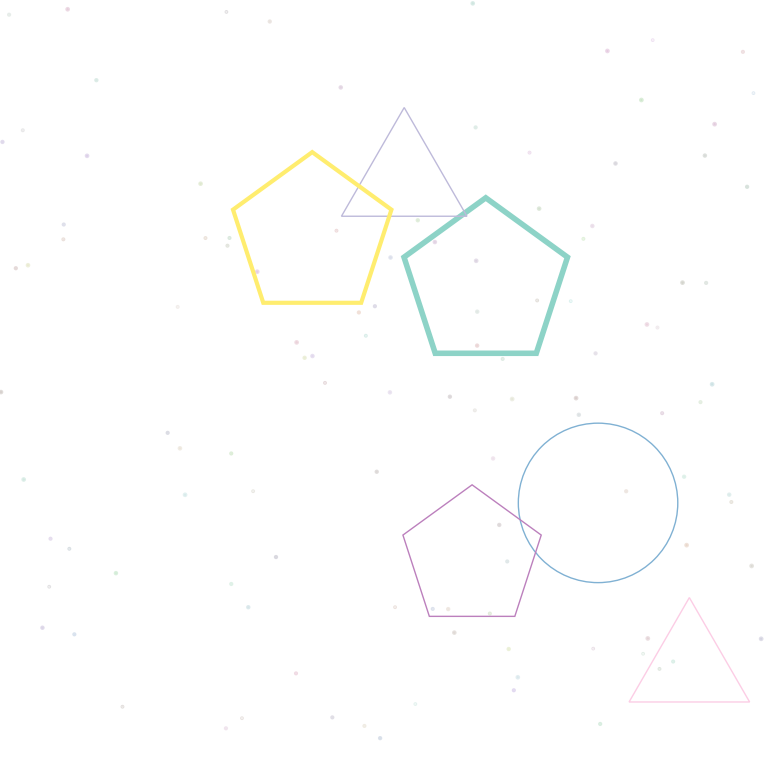[{"shape": "pentagon", "thickness": 2, "radius": 0.56, "center": [0.631, 0.631]}, {"shape": "triangle", "thickness": 0.5, "radius": 0.47, "center": [0.525, 0.766]}, {"shape": "circle", "thickness": 0.5, "radius": 0.52, "center": [0.777, 0.347]}, {"shape": "triangle", "thickness": 0.5, "radius": 0.45, "center": [0.895, 0.134]}, {"shape": "pentagon", "thickness": 0.5, "radius": 0.47, "center": [0.613, 0.276]}, {"shape": "pentagon", "thickness": 1.5, "radius": 0.54, "center": [0.405, 0.694]}]